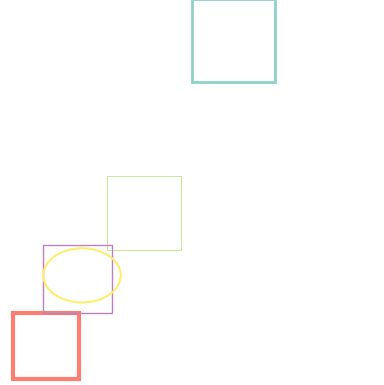[{"shape": "square", "thickness": 2, "radius": 0.54, "center": [0.606, 0.895]}, {"shape": "square", "thickness": 3, "radius": 0.43, "center": [0.119, 0.102]}, {"shape": "square", "thickness": 0.5, "radius": 0.48, "center": [0.374, 0.448]}, {"shape": "square", "thickness": 1, "radius": 0.44, "center": [0.201, 0.275]}, {"shape": "oval", "thickness": 1.5, "radius": 0.5, "center": [0.213, 0.285]}]